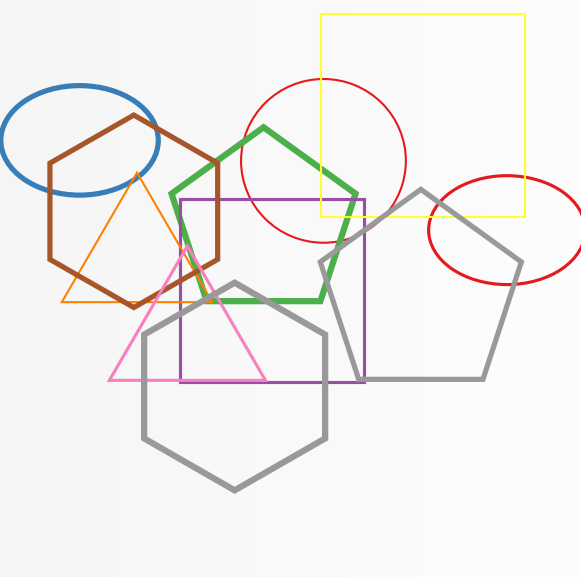[{"shape": "circle", "thickness": 1, "radius": 0.71, "center": [0.556, 0.721]}, {"shape": "oval", "thickness": 1.5, "radius": 0.67, "center": [0.872, 0.601]}, {"shape": "oval", "thickness": 2.5, "radius": 0.68, "center": [0.137, 0.756]}, {"shape": "pentagon", "thickness": 3, "radius": 0.83, "center": [0.453, 0.612]}, {"shape": "square", "thickness": 1.5, "radius": 0.79, "center": [0.468, 0.496]}, {"shape": "triangle", "thickness": 1, "radius": 0.75, "center": [0.236, 0.551]}, {"shape": "square", "thickness": 1, "radius": 0.88, "center": [0.728, 0.798]}, {"shape": "hexagon", "thickness": 2.5, "radius": 0.83, "center": [0.23, 0.633]}, {"shape": "triangle", "thickness": 1.5, "radius": 0.78, "center": [0.322, 0.418]}, {"shape": "hexagon", "thickness": 3, "radius": 0.9, "center": [0.404, 0.33]}, {"shape": "pentagon", "thickness": 2.5, "radius": 0.91, "center": [0.724, 0.489]}]